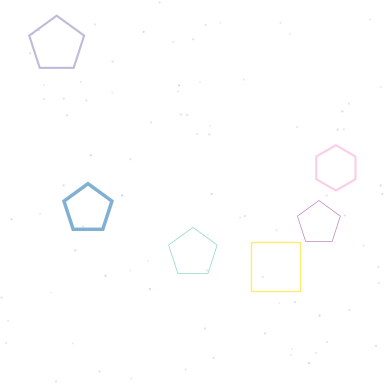[{"shape": "pentagon", "thickness": 0.5, "radius": 0.33, "center": [0.501, 0.343]}, {"shape": "pentagon", "thickness": 1.5, "radius": 0.37, "center": [0.147, 0.884]}, {"shape": "pentagon", "thickness": 2.5, "radius": 0.33, "center": [0.228, 0.457]}, {"shape": "hexagon", "thickness": 1.5, "radius": 0.29, "center": [0.872, 0.564]}, {"shape": "pentagon", "thickness": 0.5, "radius": 0.29, "center": [0.828, 0.421]}, {"shape": "square", "thickness": 1, "radius": 0.32, "center": [0.717, 0.307]}]